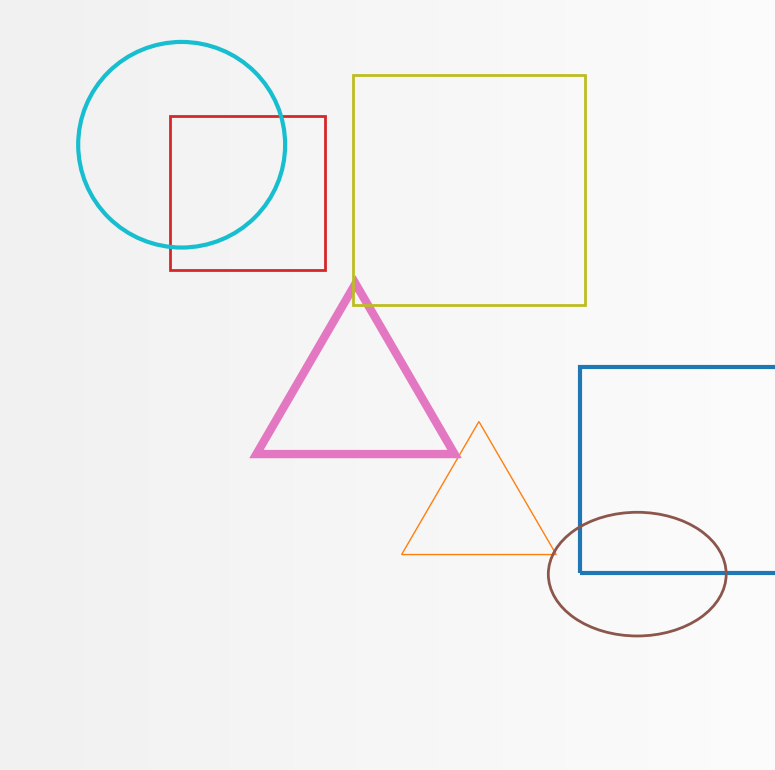[{"shape": "square", "thickness": 1.5, "radius": 0.67, "center": [0.883, 0.39]}, {"shape": "triangle", "thickness": 0.5, "radius": 0.58, "center": [0.618, 0.337]}, {"shape": "square", "thickness": 1, "radius": 0.5, "center": [0.319, 0.749]}, {"shape": "oval", "thickness": 1, "radius": 0.57, "center": [0.822, 0.254]}, {"shape": "triangle", "thickness": 3, "radius": 0.74, "center": [0.459, 0.484]}, {"shape": "square", "thickness": 1, "radius": 0.75, "center": [0.606, 0.753]}, {"shape": "circle", "thickness": 1.5, "radius": 0.67, "center": [0.234, 0.812]}]